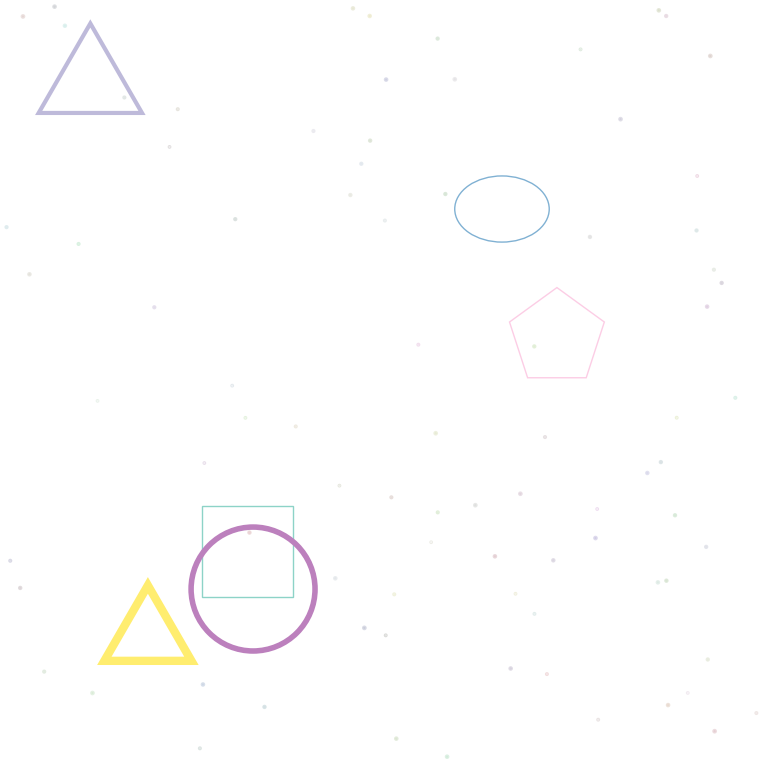[{"shape": "square", "thickness": 0.5, "radius": 0.3, "center": [0.322, 0.284]}, {"shape": "triangle", "thickness": 1.5, "radius": 0.39, "center": [0.117, 0.892]}, {"shape": "oval", "thickness": 0.5, "radius": 0.31, "center": [0.652, 0.729]}, {"shape": "pentagon", "thickness": 0.5, "radius": 0.32, "center": [0.723, 0.562]}, {"shape": "circle", "thickness": 2, "radius": 0.4, "center": [0.329, 0.235]}, {"shape": "triangle", "thickness": 3, "radius": 0.33, "center": [0.192, 0.174]}]